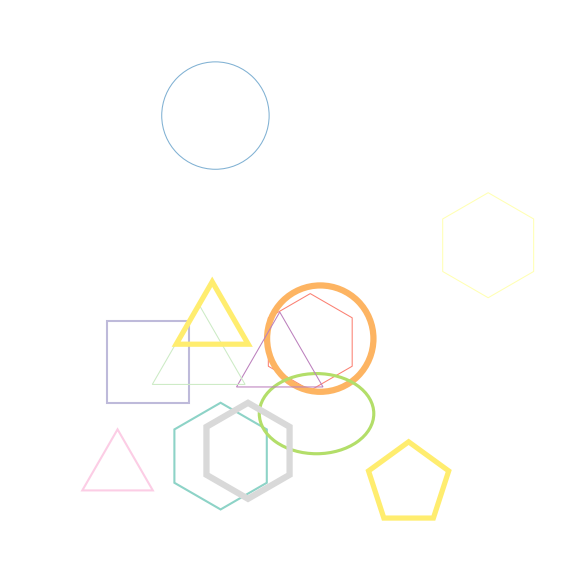[{"shape": "hexagon", "thickness": 1, "radius": 0.46, "center": [0.382, 0.209]}, {"shape": "hexagon", "thickness": 0.5, "radius": 0.45, "center": [0.845, 0.575]}, {"shape": "square", "thickness": 1, "radius": 0.36, "center": [0.257, 0.372]}, {"shape": "hexagon", "thickness": 0.5, "radius": 0.42, "center": [0.537, 0.407]}, {"shape": "circle", "thickness": 0.5, "radius": 0.46, "center": [0.373, 0.799]}, {"shape": "circle", "thickness": 3, "radius": 0.46, "center": [0.555, 0.413]}, {"shape": "oval", "thickness": 1.5, "radius": 0.5, "center": [0.548, 0.283]}, {"shape": "triangle", "thickness": 1, "radius": 0.35, "center": [0.204, 0.185]}, {"shape": "hexagon", "thickness": 3, "radius": 0.42, "center": [0.429, 0.219]}, {"shape": "triangle", "thickness": 0.5, "radius": 0.43, "center": [0.484, 0.372]}, {"shape": "triangle", "thickness": 0.5, "radius": 0.46, "center": [0.344, 0.38]}, {"shape": "pentagon", "thickness": 2.5, "radius": 0.36, "center": [0.708, 0.161]}, {"shape": "triangle", "thickness": 2.5, "radius": 0.36, "center": [0.367, 0.439]}]